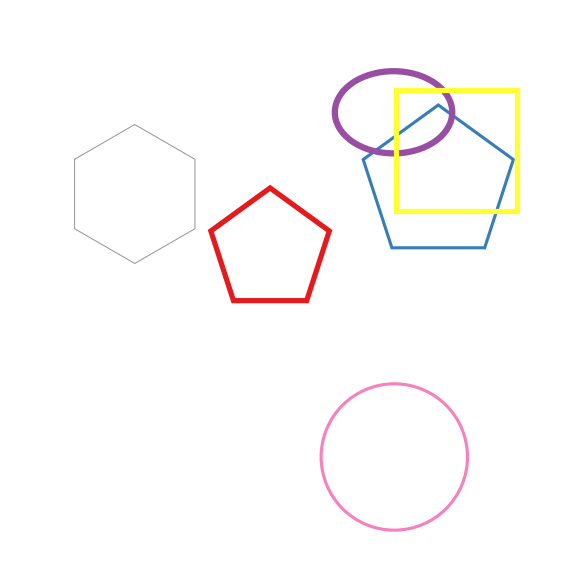[{"shape": "pentagon", "thickness": 2.5, "radius": 0.54, "center": [0.468, 0.566]}, {"shape": "pentagon", "thickness": 1.5, "radius": 0.68, "center": [0.759, 0.681]}, {"shape": "oval", "thickness": 3, "radius": 0.51, "center": [0.681, 0.805]}, {"shape": "square", "thickness": 2.5, "radius": 0.52, "center": [0.79, 0.738]}, {"shape": "circle", "thickness": 1.5, "radius": 0.63, "center": [0.683, 0.208]}, {"shape": "hexagon", "thickness": 0.5, "radius": 0.6, "center": [0.233, 0.663]}]